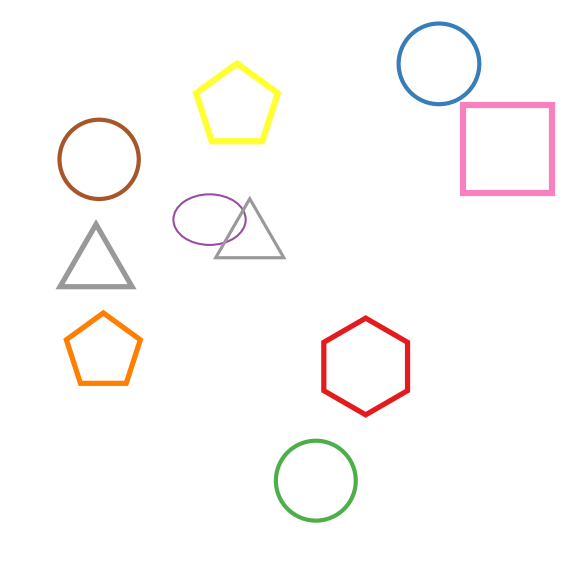[{"shape": "hexagon", "thickness": 2.5, "radius": 0.42, "center": [0.633, 0.365]}, {"shape": "circle", "thickness": 2, "radius": 0.35, "center": [0.76, 0.889]}, {"shape": "circle", "thickness": 2, "radius": 0.35, "center": [0.547, 0.167]}, {"shape": "oval", "thickness": 1, "radius": 0.31, "center": [0.363, 0.619]}, {"shape": "pentagon", "thickness": 2.5, "radius": 0.34, "center": [0.179, 0.39]}, {"shape": "pentagon", "thickness": 3, "radius": 0.37, "center": [0.41, 0.815]}, {"shape": "circle", "thickness": 2, "radius": 0.34, "center": [0.172, 0.723]}, {"shape": "square", "thickness": 3, "radius": 0.38, "center": [0.878, 0.741]}, {"shape": "triangle", "thickness": 1.5, "radius": 0.34, "center": [0.432, 0.587]}, {"shape": "triangle", "thickness": 2.5, "radius": 0.36, "center": [0.166, 0.539]}]